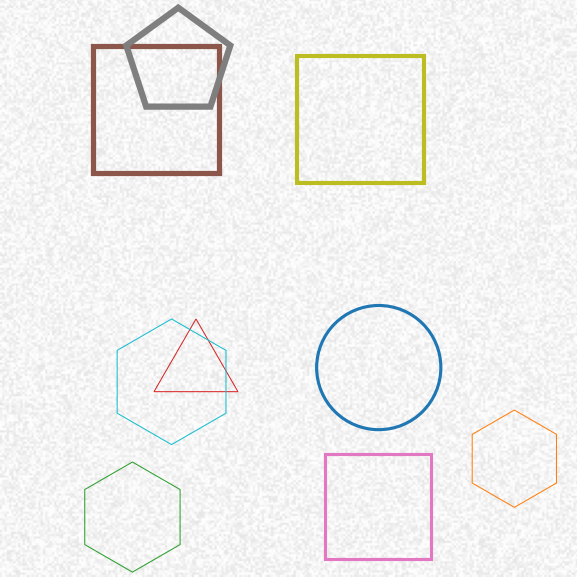[{"shape": "circle", "thickness": 1.5, "radius": 0.54, "center": [0.656, 0.363]}, {"shape": "hexagon", "thickness": 0.5, "radius": 0.42, "center": [0.891, 0.205]}, {"shape": "hexagon", "thickness": 0.5, "radius": 0.48, "center": [0.229, 0.104]}, {"shape": "triangle", "thickness": 0.5, "radius": 0.42, "center": [0.339, 0.363]}, {"shape": "square", "thickness": 2.5, "radius": 0.55, "center": [0.27, 0.81]}, {"shape": "square", "thickness": 1.5, "radius": 0.46, "center": [0.654, 0.122]}, {"shape": "pentagon", "thickness": 3, "radius": 0.47, "center": [0.309, 0.891]}, {"shape": "square", "thickness": 2, "radius": 0.55, "center": [0.624, 0.793]}, {"shape": "hexagon", "thickness": 0.5, "radius": 0.54, "center": [0.297, 0.338]}]